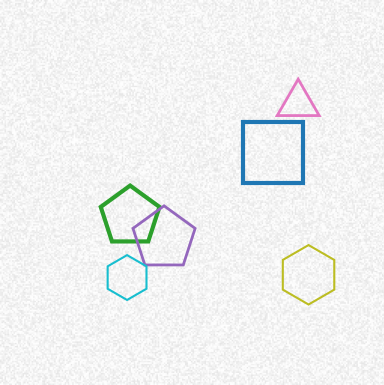[{"shape": "square", "thickness": 3, "radius": 0.39, "center": [0.709, 0.603]}, {"shape": "pentagon", "thickness": 3, "radius": 0.4, "center": [0.338, 0.438]}, {"shape": "pentagon", "thickness": 2, "radius": 0.42, "center": [0.426, 0.381]}, {"shape": "triangle", "thickness": 2, "radius": 0.32, "center": [0.775, 0.731]}, {"shape": "hexagon", "thickness": 1.5, "radius": 0.39, "center": [0.801, 0.286]}, {"shape": "hexagon", "thickness": 1.5, "radius": 0.29, "center": [0.33, 0.279]}]